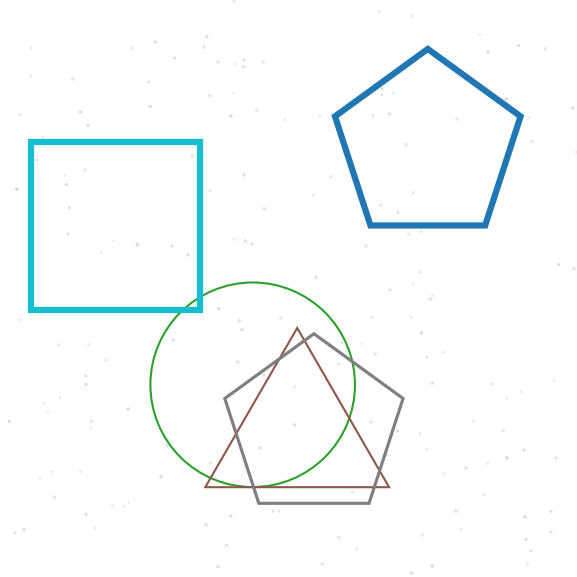[{"shape": "pentagon", "thickness": 3, "radius": 0.84, "center": [0.741, 0.745]}, {"shape": "circle", "thickness": 1, "radius": 0.89, "center": [0.438, 0.333]}, {"shape": "triangle", "thickness": 1, "radius": 0.92, "center": [0.515, 0.247]}, {"shape": "pentagon", "thickness": 1.5, "radius": 0.81, "center": [0.544, 0.259]}, {"shape": "square", "thickness": 3, "radius": 0.73, "center": [0.2, 0.608]}]